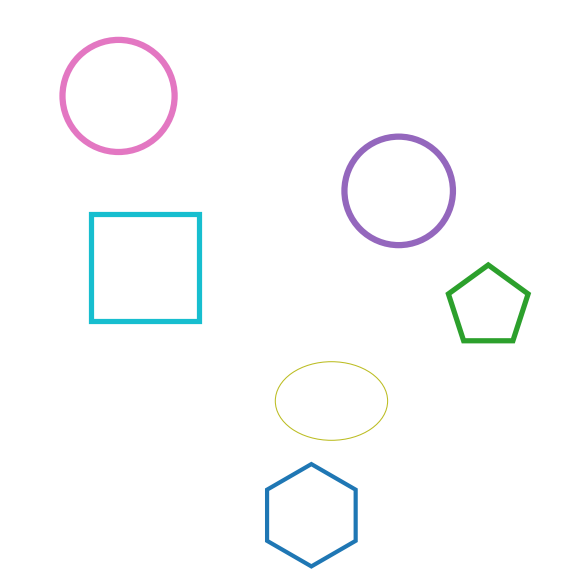[{"shape": "hexagon", "thickness": 2, "radius": 0.44, "center": [0.539, 0.107]}, {"shape": "pentagon", "thickness": 2.5, "radius": 0.36, "center": [0.845, 0.468]}, {"shape": "circle", "thickness": 3, "radius": 0.47, "center": [0.69, 0.669]}, {"shape": "circle", "thickness": 3, "radius": 0.49, "center": [0.205, 0.833]}, {"shape": "oval", "thickness": 0.5, "radius": 0.49, "center": [0.574, 0.305]}, {"shape": "square", "thickness": 2.5, "radius": 0.47, "center": [0.251, 0.536]}]